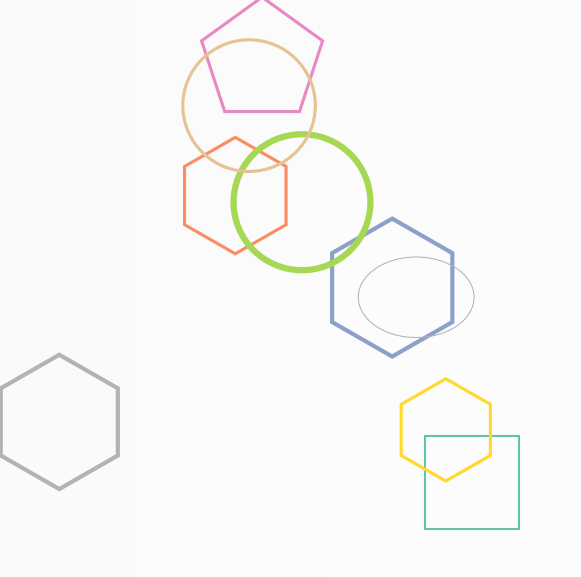[{"shape": "square", "thickness": 1, "radius": 0.4, "center": [0.812, 0.164]}, {"shape": "hexagon", "thickness": 1.5, "radius": 0.5, "center": [0.405, 0.66]}, {"shape": "hexagon", "thickness": 2, "radius": 0.6, "center": [0.675, 0.501]}, {"shape": "pentagon", "thickness": 1.5, "radius": 0.55, "center": [0.451, 0.895]}, {"shape": "circle", "thickness": 3, "radius": 0.59, "center": [0.52, 0.649]}, {"shape": "hexagon", "thickness": 1.5, "radius": 0.44, "center": [0.767, 0.255]}, {"shape": "circle", "thickness": 1.5, "radius": 0.57, "center": [0.428, 0.816]}, {"shape": "hexagon", "thickness": 2, "radius": 0.58, "center": [0.102, 0.269]}, {"shape": "oval", "thickness": 0.5, "radius": 0.5, "center": [0.716, 0.484]}]